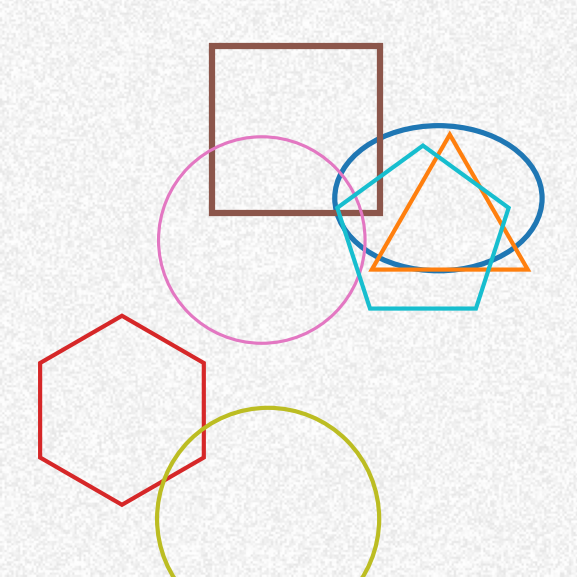[{"shape": "oval", "thickness": 2.5, "radius": 0.9, "center": [0.759, 0.656]}, {"shape": "triangle", "thickness": 2, "radius": 0.78, "center": [0.779, 0.61]}, {"shape": "hexagon", "thickness": 2, "radius": 0.82, "center": [0.211, 0.289]}, {"shape": "square", "thickness": 3, "radius": 0.72, "center": [0.513, 0.775]}, {"shape": "circle", "thickness": 1.5, "radius": 0.89, "center": [0.453, 0.583]}, {"shape": "circle", "thickness": 2, "radius": 0.96, "center": [0.464, 0.101]}, {"shape": "pentagon", "thickness": 2, "radius": 0.78, "center": [0.732, 0.591]}]